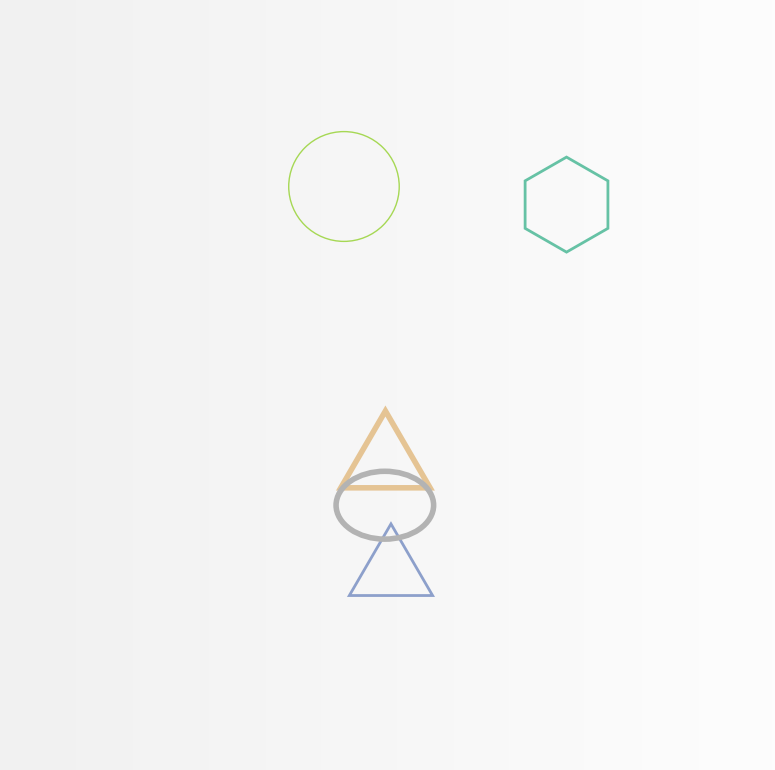[{"shape": "hexagon", "thickness": 1, "radius": 0.31, "center": [0.731, 0.734]}, {"shape": "triangle", "thickness": 1, "radius": 0.31, "center": [0.504, 0.258]}, {"shape": "circle", "thickness": 0.5, "radius": 0.36, "center": [0.444, 0.758]}, {"shape": "triangle", "thickness": 2, "radius": 0.33, "center": [0.497, 0.4]}, {"shape": "oval", "thickness": 2, "radius": 0.31, "center": [0.497, 0.344]}]